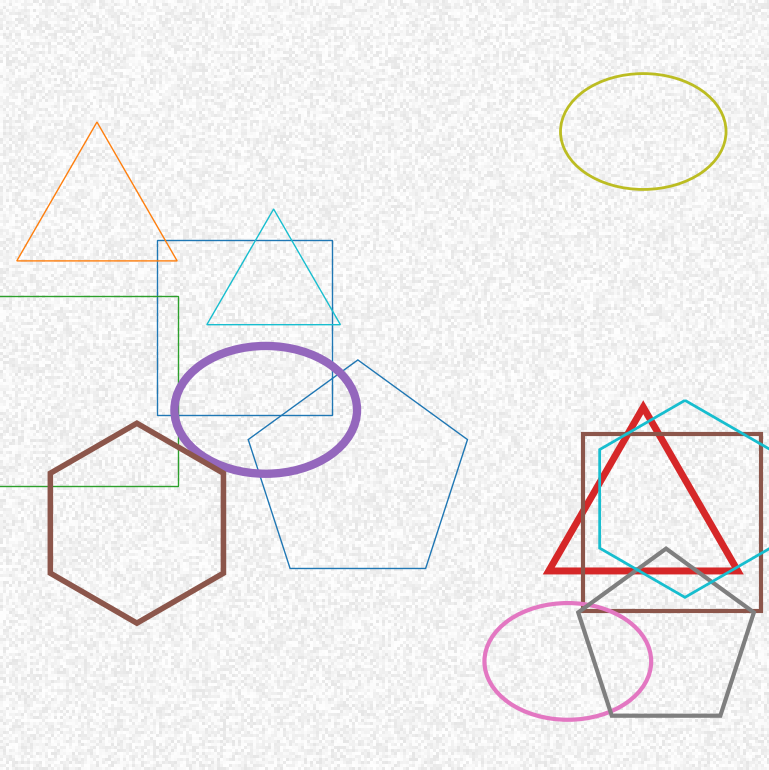[{"shape": "pentagon", "thickness": 0.5, "radius": 0.75, "center": [0.465, 0.383]}, {"shape": "square", "thickness": 0.5, "radius": 0.57, "center": [0.318, 0.575]}, {"shape": "triangle", "thickness": 0.5, "radius": 0.6, "center": [0.126, 0.721]}, {"shape": "square", "thickness": 0.5, "radius": 0.62, "center": [0.107, 0.492]}, {"shape": "triangle", "thickness": 2.5, "radius": 0.71, "center": [0.835, 0.329]}, {"shape": "oval", "thickness": 3, "radius": 0.59, "center": [0.345, 0.468]}, {"shape": "square", "thickness": 1.5, "radius": 0.58, "center": [0.873, 0.322]}, {"shape": "hexagon", "thickness": 2, "radius": 0.65, "center": [0.178, 0.321]}, {"shape": "oval", "thickness": 1.5, "radius": 0.54, "center": [0.737, 0.141]}, {"shape": "pentagon", "thickness": 1.5, "radius": 0.6, "center": [0.865, 0.168]}, {"shape": "oval", "thickness": 1, "radius": 0.54, "center": [0.835, 0.829]}, {"shape": "triangle", "thickness": 0.5, "radius": 0.5, "center": [0.355, 0.628]}, {"shape": "hexagon", "thickness": 1, "radius": 0.64, "center": [0.89, 0.352]}]